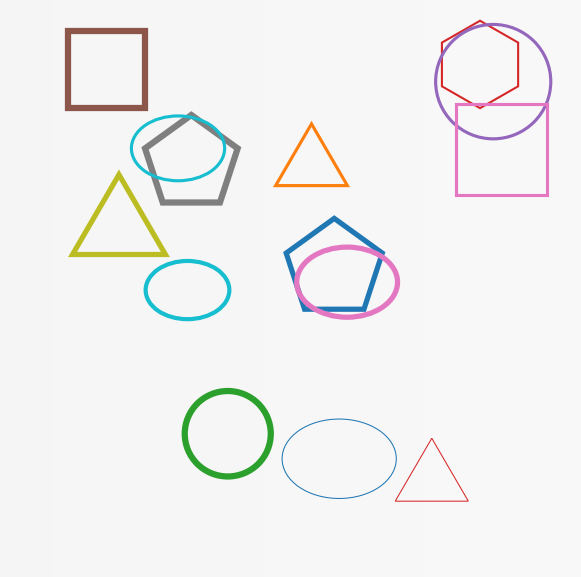[{"shape": "oval", "thickness": 0.5, "radius": 0.49, "center": [0.584, 0.205]}, {"shape": "pentagon", "thickness": 2.5, "radius": 0.43, "center": [0.575, 0.534]}, {"shape": "triangle", "thickness": 1.5, "radius": 0.36, "center": [0.536, 0.713]}, {"shape": "circle", "thickness": 3, "radius": 0.37, "center": [0.392, 0.248]}, {"shape": "hexagon", "thickness": 1, "radius": 0.38, "center": [0.826, 0.888]}, {"shape": "triangle", "thickness": 0.5, "radius": 0.36, "center": [0.743, 0.168]}, {"shape": "circle", "thickness": 1.5, "radius": 0.5, "center": [0.849, 0.858]}, {"shape": "square", "thickness": 3, "radius": 0.34, "center": [0.183, 0.879]}, {"shape": "square", "thickness": 1.5, "radius": 0.39, "center": [0.863, 0.74]}, {"shape": "oval", "thickness": 2.5, "radius": 0.43, "center": [0.597, 0.511]}, {"shape": "pentagon", "thickness": 3, "radius": 0.42, "center": [0.329, 0.716]}, {"shape": "triangle", "thickness": 2.5, "radius": 0.46, "center": [0.205, 0.605]}, {"shape": "oval", "thickness": 2, "radius": 0.36, "center": [0.323, 0.497]}, {"shape": "oval", "thickness": 1.5, "radius": 0.4, "center": [0.306, 0.742]}]